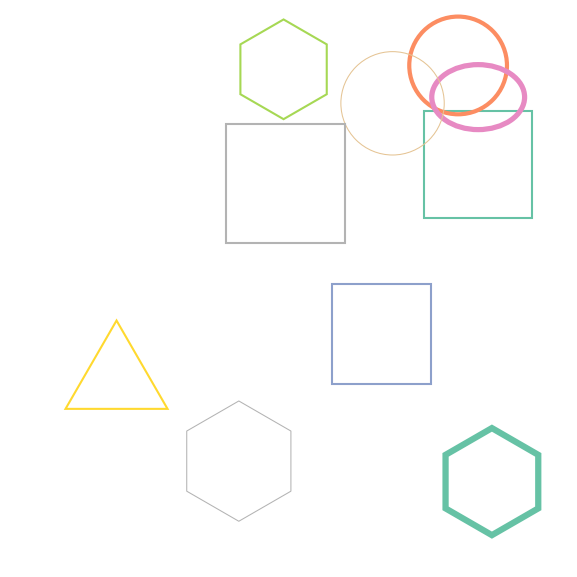[{"shape": "hexagon", "thickness": 3, "radius": 0.46, "center": [0.852, 0.165]}, {"shape": "square", "thickness": 1, "radius": 0.47, "center": [0.828, 0.714]}, {"shape": "circle", "thickness": 2, "radius": 0.42, "center": [0.793, 0.886]}, {"shape": "square", "thickness": 1, "radius": 0.43, "center": [0.66, 0.421]}, {"shape": "oval", "thickness": 2.5, "radius": 0.4, "center": [0.828, 0.831]}, {"shape": "hexagon", "thickness": 1, "radius": 0.43, "center": [0.491, 0.879]}, {"shape": "triangle", "thickness": 1, "radius": 0.51, "center": [0.202, 0.342]}, {"shape": "circle", "thickness": 0.5, "radius": 0.45, "center": [0.68, 0.82]}, {"shape": "hexagon", "thickness": 0.5, "radius": 0.52, "center": [0.414, 0.201]}, {"shape": "square", "thickness": 1, "radius": 0.51, "center": [0.494, 0.681]}]